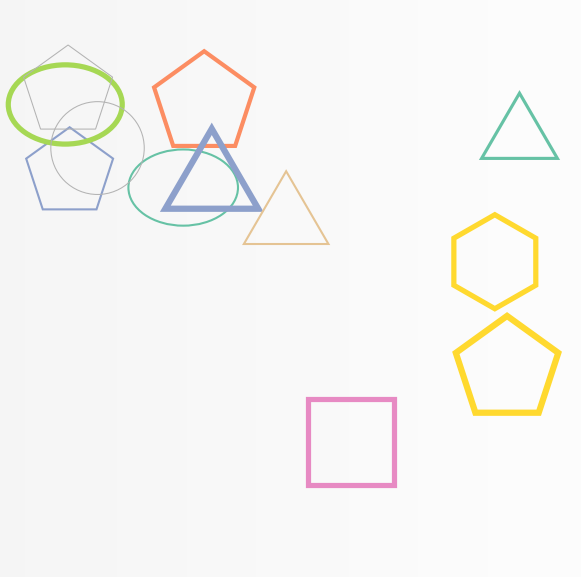[{"shape": "triangle", "thickness": 1.5, "radius": 0.38, "center": [0.894, 0.763]}, {"shape": "oval", "thickness": 1, "radius": 0.47, "center": [0.315, 0.674]}, {"shape": "pentagon", "thickness": 2, "radius": 0.45, "center": [0.351, 0.82]}, {"shape": "pentagon", "thickness": 1, "radius": 0.39, "center": [0.12, 0.7]}, {"shape": "triangle", "thickness": 3, "radius": 0.46, "center": [0.364, 0.684]}, {"shape": "square", "thickness": 2.5, "radius": 0.37, "center": [0.603, 0.234]}, {"shape": "oval", "thickness": 2.5, "radius": 0.49, "center": [0.112, 0.818]}, {"shape": "pentagon", "thickness": 3, "radius": 0.46, "center": [0.872, 0.359]}, {"shape": "hexagon", "thickness": 2.5, "radius": 0.41, "center": [0.851, 0.546]}, {"shape": "triangle", "thickness": 1, "radius": 0.42, "center": [0.492, 0.619]}, {"shape": "circle", "thickness": 0.5, "radius": 0.4, "center": [0.168, 0.743]}, {"shape": "pentagon", "thickness": 0.5, "radius": 0.4, "center": [0.117, 0.841]}]